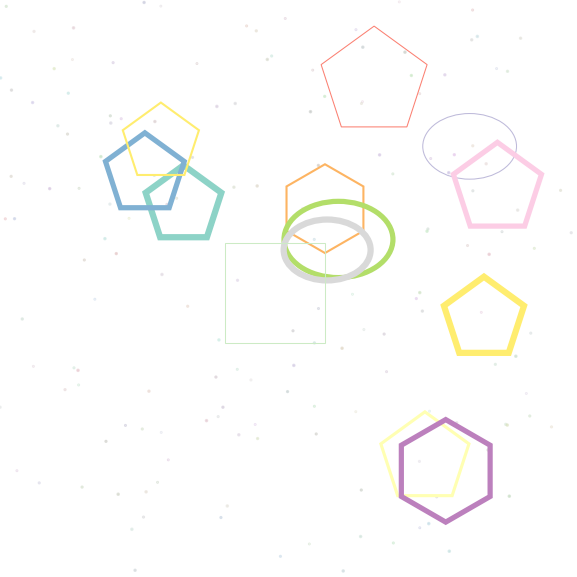[{"shape": "pentagon", "thickness": 3, "radius": 0.34, "center": [0.318, 0.644]}, {"shape": "pentagon", "thickness": 1.5, "radius": 0.4, "center": [0.736, 0.206]}, {"shape": "oval", "thickness": 0.5, "radius": 0.41, "center": [0.813, 0.746]}, {"shape": "pentagon", "thickness": 0.5, "radius": 0.48, "center": [0.648, 0.857]}, {"shape": "pentagon", "thickness": 2.5, "radius": 0.36, "center": [0.251, 0.697]}, {"shape": "hexagon", "thickness": 1, "radius": 0.38, "center": [0.563, 0.638]}, {"shape": "oval", "thickness": 2.5, "radius": 0.47, "center": [0.586, 0.584]}, {"shape": "pentagon", "thickness": 2.5, "radius": 0.4, "center": [0.861, 0.672]}, {"shape": "oval", "thickness": 3, "radius": 0.38, "center": [0.566, 0.566]}, {"shape": "hexagon", "thickness": 2.5, "radius": 0.44, "center": [0.772, 0.184]}, {"shape": "square", "thickness": 0.5, "radius": 0.43, "center": [0.476, 0.492]}, {"shape": "pentagon", "thickness": 3, "radius": 0.36, "center": [0.838, 0.447]}, {"shape": "pentagon", "thickness": 1, "radius": 0.35, "center": [0.279, 0.752]}]